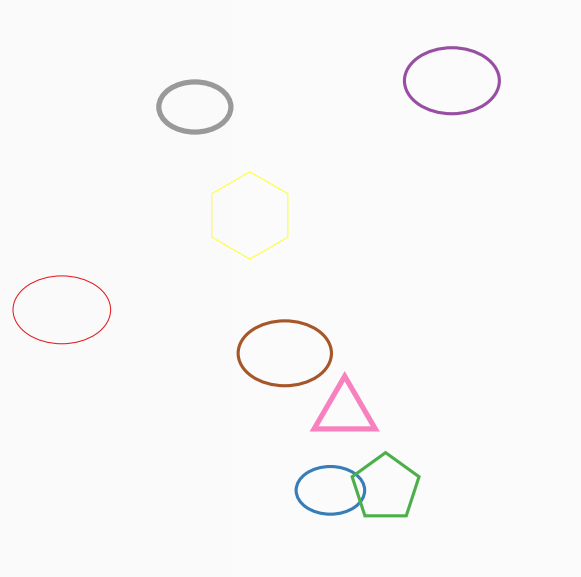[{"shape": "oval", "thickness": 0.5, "radius": 0.42, "center": [0.106, 0.463]}, {"shape": "oval", "thickness": 1.5, "radius": 0.29, "center": [0.568, 0.15]}, {"shape": "pentagon", "thickness": 1.5, "radius": 0.3, "center": [0.663, 0.155]}, {"shape": "oval", "thickness": 1.5, "radius": 0.41, "center": [0.777, 0.859]}, {"shape": "hexagon", "thickness": 0.5, "radius": 0.38, "center": [0.43, 0.626]}, {"shape": "oval", "thickness": 1.5, "radius": 0.4, "center": [0.49, 0.387]}, {"shape": "triangle", "thickness": 2.5, "radius": 0.3, "center": [0.593, 0.287]}, {"shape": "oval", "thickness": 2.5, "radius": 0.31, "center": [0.335, 0.814]}]